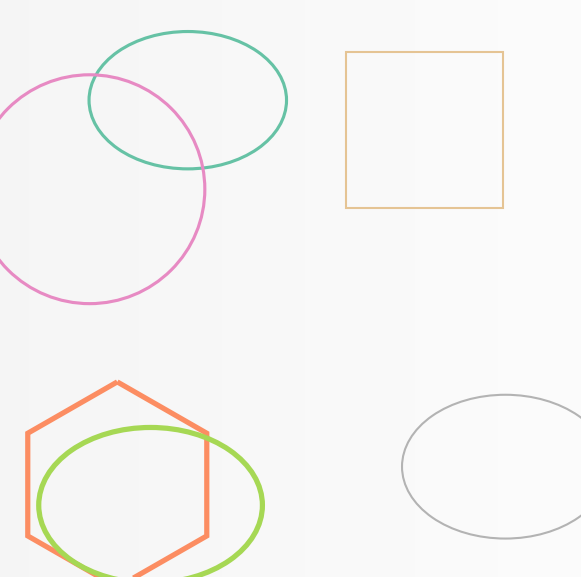[{"shape": "oval", "thickness": 1.5, "radius": 0.85, "center": [0.323, 0.826]}, {"shape": "hexagon", "thickness": 2.5, "radius": 0.89, "center": [0.202, 0.16]}, {"shape": "circle", "thickness": 1.5, "radius": 0.99, "center": [0.154, 0.671]}, {"shape": "oval", "thickness": 2.5, "radius": 0.96, "center": [0.259, 0.124]}, {"shape": "square", "thickness": 1, "radius": 0.68, "center": [0.731, 0.774]}, {"shape": "oval", "thickness": 1, "radius": 0.89, "center": [0.869, 0.191]}]